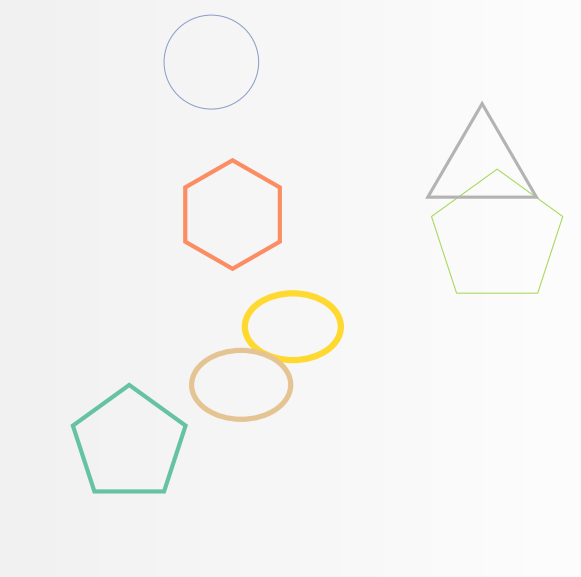[{"shape": "pentagon", "thickness": 2, "radius": 0.51, "center": [0.222, 0.231]}, {"shape": "hexagon", "thickness": 2, "radius": 0.47, "center": [0.4, 0.628]}, {"shape": "circle", "thickness": 0.5, "radius": 0.41, "center": [0.364, 0.892]}, {"shape": "pentagon", "thickness": 0.5, "radius": 0.59, "center": [0.855, 0.588]}, {"shape": "oval", "thickness": 3, "radius": 0.41, "center": [0.504, 0.433]}, {"shape": "oval", "thickness": 2.5, "radius": 0.43, "center": [0.415, 0.333]}, {"shape": "triangle", "thickness": 1.5, "radius": 0.54, "center": [0.829, 0.712]}]